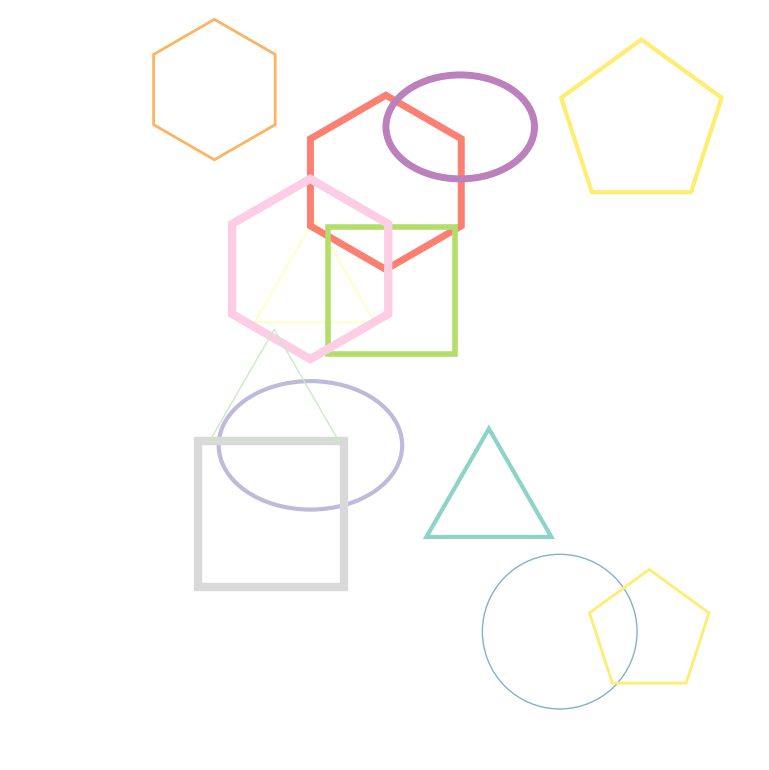[{"shape": "triangle", "thickness": 1.5, "radius": 0.47, "center": [0.635, 0.35]}, {"shape": "triangle", "thickness": 0.5, "radius": 0.45, "center": [0.408, 0.626]}, {"shape": "oval", "thickness": 1.5, "radius": 0.6, "center": [0.403, 0.422]}, {"shape": "hexagon", "thickness": 2.5, "radius": 0.57, "center": [0.501, 0.763]}, {"shape": "circle", "thickness": 0.5, "radius": 0.5, "center": [0.727, 0.18]}, {"shape": "hexagon", "thickness": 1, "radius": 0.46, "center": [0.278, 0.884]}, {"shape": "square", "thickness": 2, "radius": 0.41, "center": [0.508, 0.622]}, {"shape": "hexagon", "thickness": 3, "radius": 0.59, "center": [0.403, 0.651]}, {"shape": "square", "thickness": 3, "radius": 0.47, "center": [0.352, 0.333]}, {"shape": "oval", "thickness": 2.5, "radius": 0.48, "center": [0.598, 0.835]}, {"shape": "triangle", "thickness": 0.5, "radius": 0.49, "center": [0.356, 0.475]}, {"shape": "pentagon", "thickness": 1.5, "radius": 0.55, "center": [0.833, 0.839]}, {"shape": "pentagon", "thickness": 1, "radius": 0.41, "center": [0.843, 0.179]}]